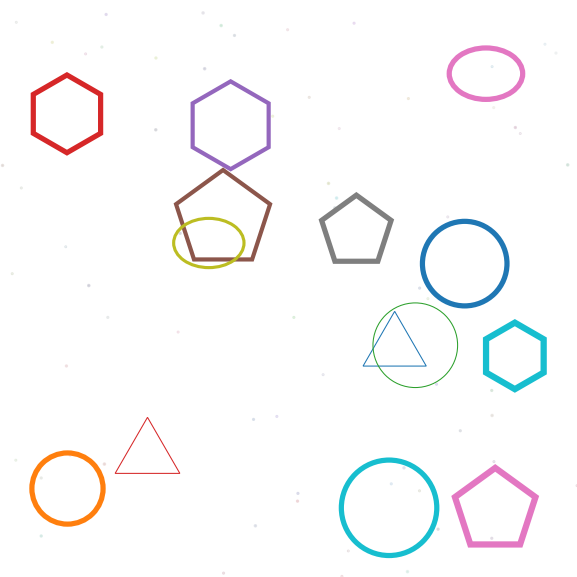[{"shape": "circle", "thickness": 2.5, "radius": 0.37, "center": [0.805, 0.543]}, {"shape": "triangle", "thickness": 0.5, "radius": 0.32, "center": [0.683, 0.397]}, {"shape": "circle", "thickness": 2.5, "radius": 0.31, "center": [0.117, 0.153]}, {"shape": "circle", "thickness": 0.5, "radius": 0.37, "center": [0.719, 0.401]}, {"shape": "hexagon", "thickness": 2.5, "radius": 0.34, "center": [0.116, 0.802]}, {"shape": "triangle", "thickness": 0.5, "radius": 0.32, "center": [0.255, 0.212]}, {"shape": "hexagon", "thickness": 2, "radius": 0.38, "center": [0.399, 0.782]}, {"shape": "pentagon", "thickness": 2, "radius": 0.43, "center": [0.386, 0.619]}, {"shape": "oval", "thickness": 2.5, "radius": 0.32, "center": [0.841, 0.872]}, {"shape": "pentagon", "thickness": 3, "radius": 0.37, "center": [0.858, 0.116]}, {"shape": "pentagon", "thickness": 2.5, "radius": 0.32, "center": [0.617, 0.598]}, {"shape": "oval", "thickness": 1.5, "radius": 0.3, "center": [0.362, 0.578]}, {"shape": "circle", "thickness": 2.5, "radius": 0.41, "center": [0.674, 0.12]}, {"shape": "hexagon", "thickness": 3, "radius": 0.29, "center": [0.892, 0.383]}]